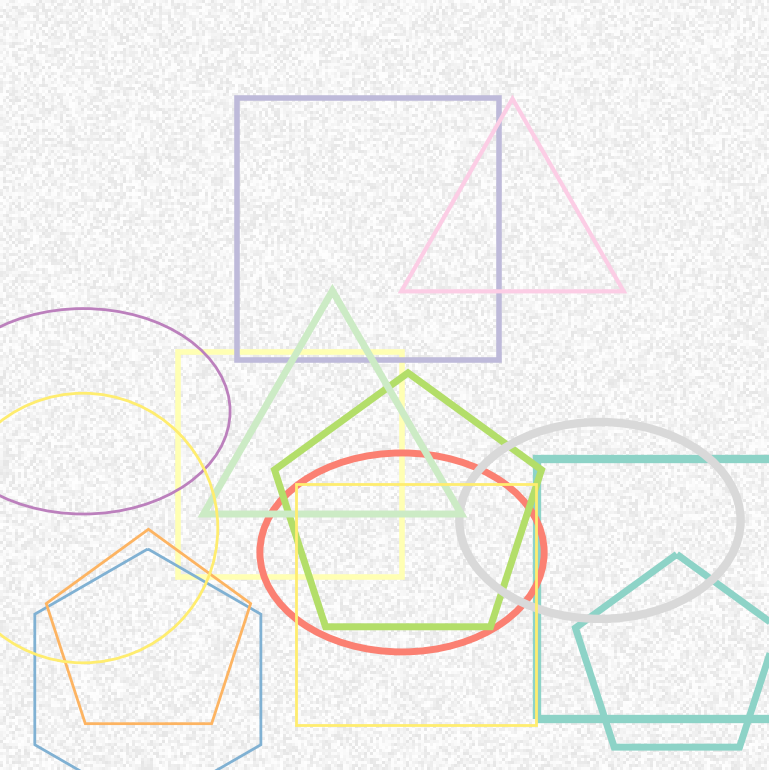[{"shape": "square", "thickness": 3, "radius": 0.84, "center": [0.866, 0.235]}, {"shape": "pentagon", "thickness": 2.5, "radius": 0.69, "center": [0.879, 0.142]}, {"shape": "square", "thickness": 2, "radius": 0.73, "center": [0.377, 0.397]}, {"shape": "square", "thickness": 2, "radius": 0.85, "center": [0.477, 0.702]}, {"shape": "oval", "thickness": 2.5, "radius": 0.92, "center": [0.522, 0.283]}, {"shape": "hexagon", "thickness": 1, "radius": 0.85, "center": [0.192, 0.118]}, {"shape": "pentagon", "thickness": 1, "radius": 0.7, "center": [0.193, 0.173]}, {"shape": "pentagon", "thickness": 2.5, "radius": 0.91, "center": [0.53, 0.333]}, {"shape": "triangle", "thickness": 1.5, "radius": 0.83, "center": [0.666, 0.705]}, {"shape": "oval", "thickness": 3, "radius": 0.91, "center": [0.779, 0.324]}, {"shape": "oval", "thickness": 1, "radius": 0.95, "center": [0.108, 0.466]}, {"shape": "triangle", "thickness": 2.5, "radius": 0.97, "center": [0.432, 0.429]}, {"shape": "square", "thickness": 1, "radius": 0.78, "center": [0.54, 0.215]}, {"shape": "circle", "thickness": 1, "radius": 0.88, "center": [0.108, 0.314]}]